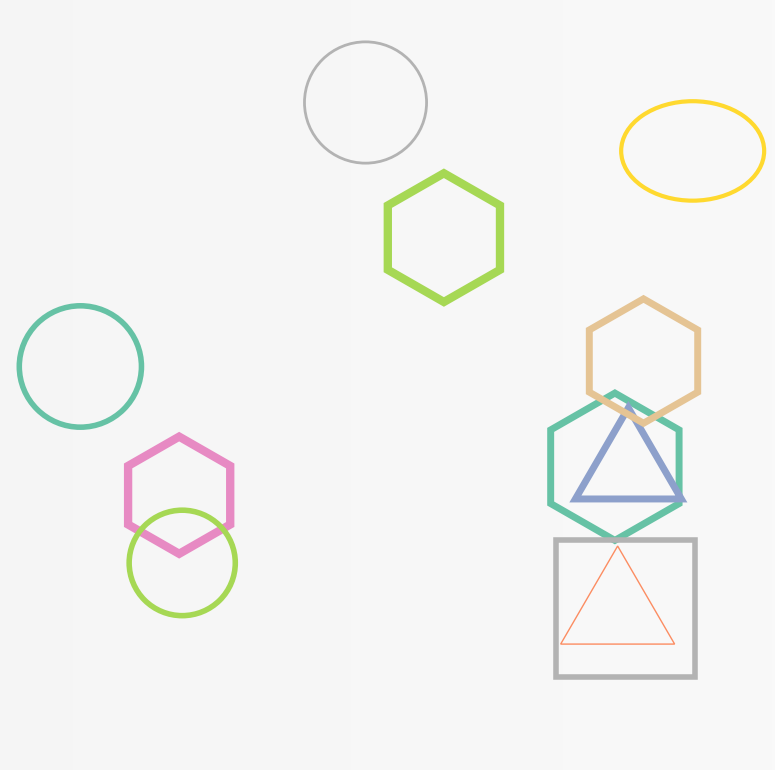[{"shape": "circle", "thickness": 2, "radius": 0.39, "center": [0.104, 0.524]}, {"shape": "hexagon", "thickness": 2.5, "radius": 0.48, "center": [0.793, 0.394]}, {"shape": "triangle", "thickness": 0.5, "radius": 0.42, "center": [0.797, 0.206]}, {"shape": "triangle", "thickness": 2.5, "radius": 0.39, "center": [0.811, 0.391]}, {"shape": "hexagon", "thickness": 3, "radius": 0.38, "center": [0.231, 0.357]}, {"shape": "hexagon", "thickness": 3, "radius": 0.42, "center": [0.573, 0.691]}, {"shape": "circle", "thickness": 2, "radius": 0.34, "center": [0.235, 0.269]}, {"shape": "oval", "thickness": 1.5, "radius": 0.46, "center": [0.894, 0.804]}, {"shape": "hexagon", "thickness": 2.5, "radius": 0.4, "center": [0.83, 0.531]}, {"shape": "circle", "thickness": 1, "radius": 0.39, "center": [0.472, 0.867]}, {"shape": "square", "thickness": 2, "radius": 0.45, "center": [0.807, 0.21]}]